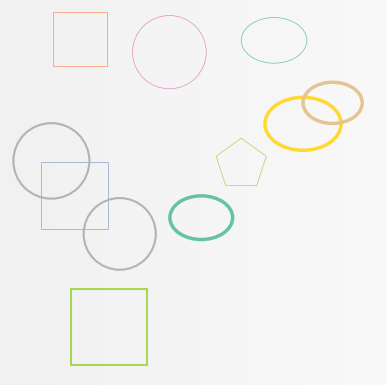[{"shape": "oval", "thickness": 0.5, "radius": 0.42, "center": [0.707, 0.895]}, {"shape": "oval", "thickness": 2.5, "radius": 0.41, "center": [0.519, 0.435]}, {"shape": "square", "thickness": 0.5, "radius": 0.35, "center": [0.206, 0.898]}, {"shape": "square", "thickness": 0.5, "radius": 0.43, "center": [0.192, 0.492]}, {"shape": "circle", "thickness": 0.5, "radius": 0.48, "center": [0.437, 0.865]}, {"shape": "square", "thickness": 1.5, "radius": 0.49, "center": [0.282, 0.151]}, {"shape": "pentagon", "thickness": 0.5, "radius": 0.34, "center": [0.622, 0.573]}, {"shape": "oval", "thickness": 2.5, "radius": 0.49, "center": [0.782, 0.678]}, {"shape": "oval", "thickness": 2.5, "radius": 0.38, "center": [0.858, 0.733]}, {"shape": "circle", "thickness": 1.5, "radius": 0.47, "center": [0.309, 0.392]}, {"shape": "circle", "thickness": 1.5, "radius": 0.49, "center": [0.133, 0.582]}]